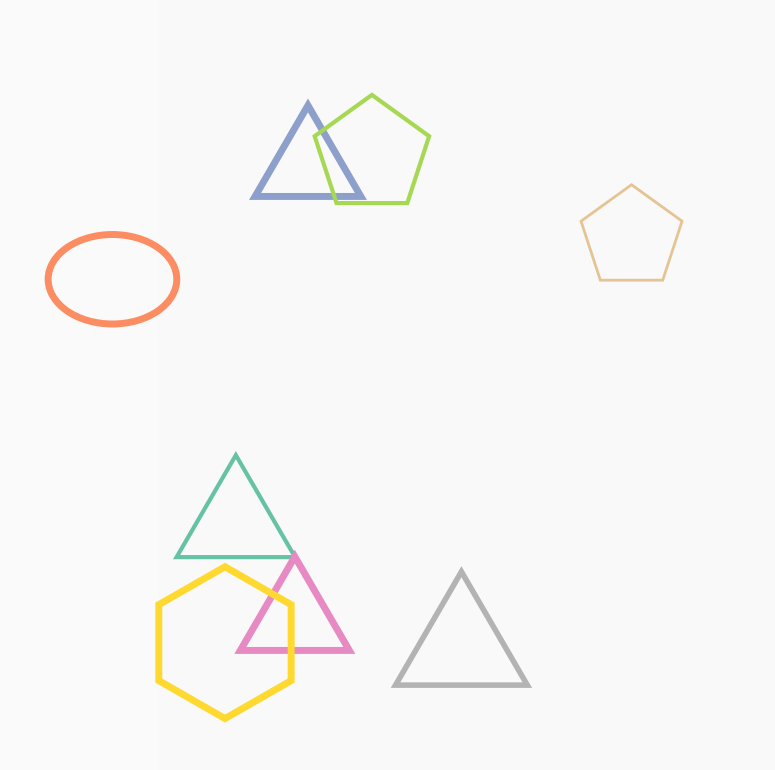[{"shape": "triangle", "thickness": 1.5, "radius": 0.44, "center": [0.304, 0.321]}, {"shape": "oval", "thickness": 2.5, "radius": 0.41, "center": [0.145, 0.637]}, {"shape": "triangle", "thickness": 2.5, "radius": 0.39, "center": [0.397, 0.784]}, {"shape": "triangle", "thickness": 2.5, "radius": 0.41, "center": [0.38, 0.196]}, {"shape": "pentagon", "thickness": 1.5, "radius": 0.39, "center": [0.48, 0.799]}, {"shape": "hexagon", "thickness": 2.5, "radius": 0.49, "center": [0.29, 0.165]}, {"shape": "pentagon", "thickness": 1, "radius": 0.34, "center": [0.815, 0.692]}, {"shape": "triangle", "thickness": 2, "radius": 0.49, "center": [0.595, 0.159]}]